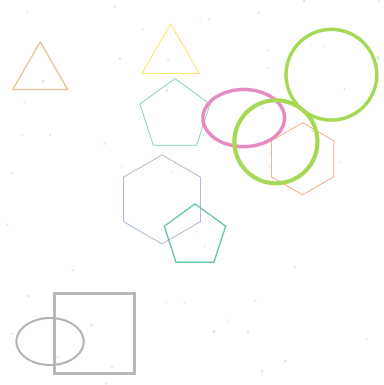[{"shape": "pentagon", "thickness": 0.5, "radius": 0.48, "center": [0.454, 0.7]}, {"shape": "pentagon", "thickness": 1, "radius": 0.42, "center": [0.506, 0.387]}, {"shape": "hexagon", "thickness": 0.5, "radius": 0.47, "center": [0.786, 0.588]}, {"shape": "hexagon", "thickness": 0.5, "radius": 0.58, "center": [0.421, 0.482]}, {"shape": "oval", "thickness": 2.5, "radius": 0.53, "center": [0.633, 0.693]}, {"shape": "circle", "thickness": 2.5, "radius": 0.59, "center": [0.861, 0.806]}, {"shape": "circle", "thickness": 3, "radius": 0.54, "center": [0.717, 0.632]}, {"shape": "triangle", "thickness": 0.5, "radius": 0.43, "center": [0.443, 0.852]}, {"shape": "triangle", "thickness": 1, "radius": 0.41, "center": [0.105, 0.809]}, {"shape": "square", "thickness": 2, "radius": 0.52, "center": [0.245, 0.134]}, {"shape": "oval", "thickness": 1.5, "radius": 0.44, "center": [0.13, 0.113]}]